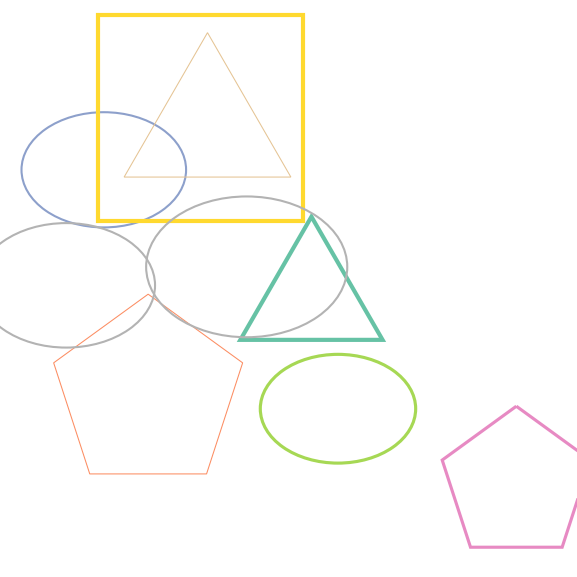[{"shape": "triangle", "thickness": 2, "radius": 0.71, "center": [0.539, 0.482]}, {"shape": "pentagon", "thickness": 0.5, "radius": 0.86, "center": [0.257, 0.318]}, {"shape": "oval", "thickness": 1, "radius": 0.71, "center": [0.18, 0.705]}, {"shape": "pentagon", "thickness": 1.5, "radius": 0.67, "center": [0.894, 0.161]}, {"shape": "oval", "thickness": 1.5, "radius": 0.67, "center": [0.585, 0.291]}, {"shape": "square", "thickness": 2, "radius": 0.89, "center": [0.347, 0.794]}, {"shape": "triangle", "thickness": 0.5, "radius": 0.83, "center": [0.359, 0.776]}, {"shape": "oval", "thickness": 1, "radius": 0.87, "center": [0.427, 0.537]}, {"shape": "oval", "thickness": 1, "radius": 0.77, "center": [0.115, 0.505]}]